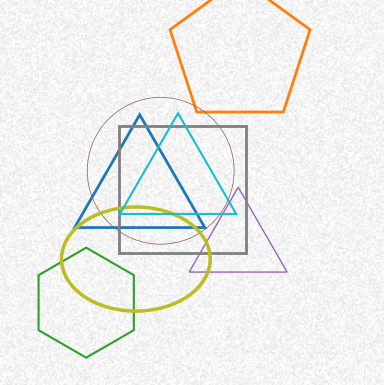[{"shape": "triangle", "thickness": 2, "radius": 0.98, "center": [0.363, 0.507]}, {"shape": "pentagon", "thickness": 2, "radius": 0.96, "center": [0.624, 0.864]}, {"shape": "hexagon", "thickness": 1.5, "radius": 0.71, "center": [0.224, 0.214]}, {"shape": "triangle", "thickness": 1, "radius": 0.73, "center": [0.619, 0.367]}, {"shape": "circle", "thickness": 0.5, "radius": 0.95, "center": [0.417, 0.556]}, {"shape": "square", "thickness": 2, "radius": 0.83, "center": [0.475, 0.507]}, {"shape": "oval", "thickness": 2.5, "radius": 0.97, "center": [0.353, 0.327]}, {"shape": "triangle", "thickness": 1.5, "radius": 0.87, "center": [0.462, 0.531]}]